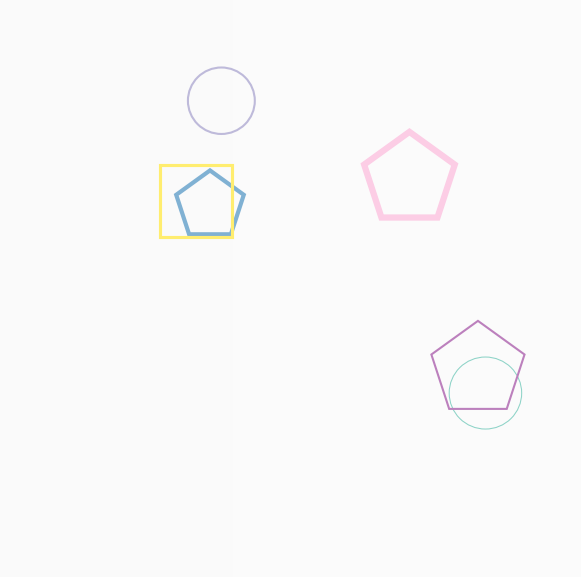[{"shape": "circle", "thickness": 0.5, "radius": 0.31, "center": [0.835, 0.319]}, {"shape": "circle", "thickness": 1, "radius": 0.29, "center": [0.381, 0.825]}, {"shape": "pentagon", "thickness": 2, "radius": 0.31, "center": [0.361, 0.643]}, {"shape": "pentagon", "thickness": 3, "radius": 0.41, "center": [0.704, 0.689]}, {"shape": "pentagon", "thickness": 1, "radius": 0.42, "center": [0.822, 0.359]}, {"shape": "square", "thickness": 1.5, "radius": 0.31, "center": [0.337, 0.651]}]